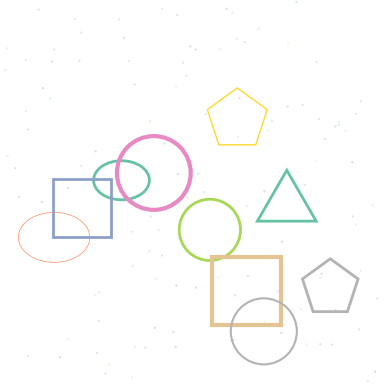[{"shape": "triangle", "thickness": 2, "radius": 0.44, "center": [0.745, 0.47]}, {"shape": "oval", "thickness": 2, "radius": 0.36, "center": [0.316, 0.532]}, {"shape": "oval", "thickness": 0.5, "radius": 0.46, "center": [0.14, 0.384]}, {"shape": "square", "thickness": 2, "radius": 0.37, "center": [0.213, 0.46]}, {"shape": "circle", "thickness": 3, "radius": 0.48, "center": [0.4, 0.551]}, {"shape": "circle", "thickness": 2, "radius": 0.4, "center": [0.545, 0.403]}, {"shape": "pentagon", "thickness": 1, "radius": 0.41, "center": [0.616, 0.69]}, {"shape": "square", "thickness": 3, "radius": 0.44, "center": [0.64, 0.245]}, {"shape": "pentagon", "thickness": 2, "radius": 0.38, "center": [0.858, 0.252]}, {"shape": "circle", "thickness": 1.5, "radius": 0.43, "center": [0.685, 0.139]}]